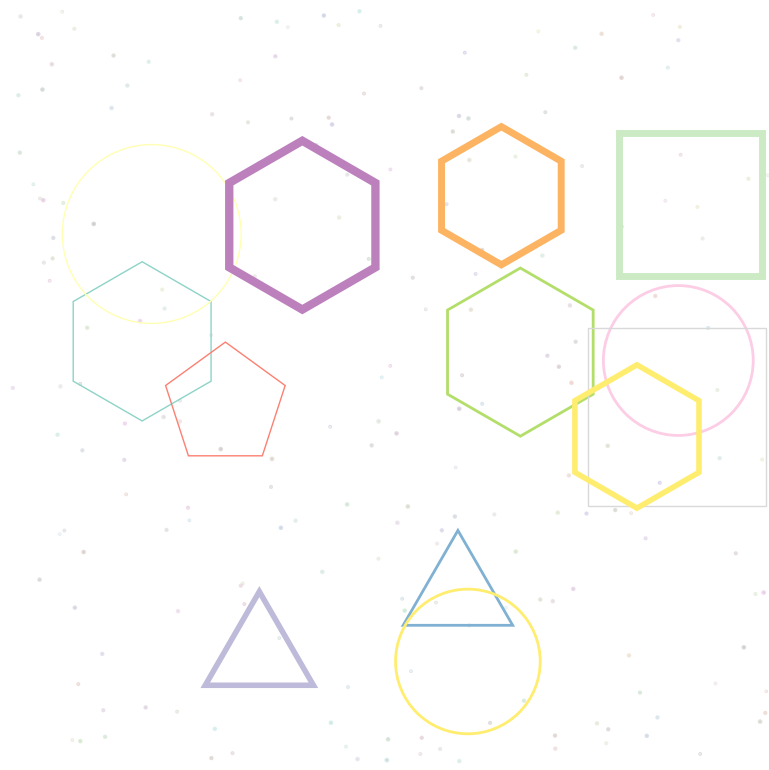[{"shape": "hexagon", "thickness": 0.5, "radius": 0.52, "center": [0.185, 0.557]}, {"shape": "circle", "thickness": 0.5, "radius": 0.58, "center": [0.197, 0.696]}, {"shape": "triangle", "thickness": 2, "radius": 0.41, "center": [0.337, 0.151]}, {"shape": "pentagon", "thickness": 0.5, "radius": 0.41, "center": [0.293, 0.474]}, {"shape": "triangle", "thickness": 1, "radius": 0.41, "center": [0.595, 0.229]}, {"shape": "hexagon", "thickness": 2.5, "radius": 0.45, "center": [0.651, 0.746]}, {"shape": "hexagon", "thickness": 1, "radius": 0.55, "center": [0.676, 0.543]}, {"shape": "circle", "thickness": 1, "radius": 0.49, "center": [0.881, 0.532]}, {"shape": "square", "thickness": 0.5, "radius": 0.58, "center": [0.879, 0.458]}, {"shape": "hexagon", "thickness": 3, "radius": 0.55, "center": [0.393, 0.708]}, {"shape": "square", "thickness": 2.5, "radius": 0.46, "center": [0.897, 0.734]}, {"shape": "circle", "thickness": 1, "radius": 0.47, "center": [0.608, 0.141]}, {"shape": "hexagon", "thickness": 2, "radius": 0.47, "center": [0.827, 0.433]}]